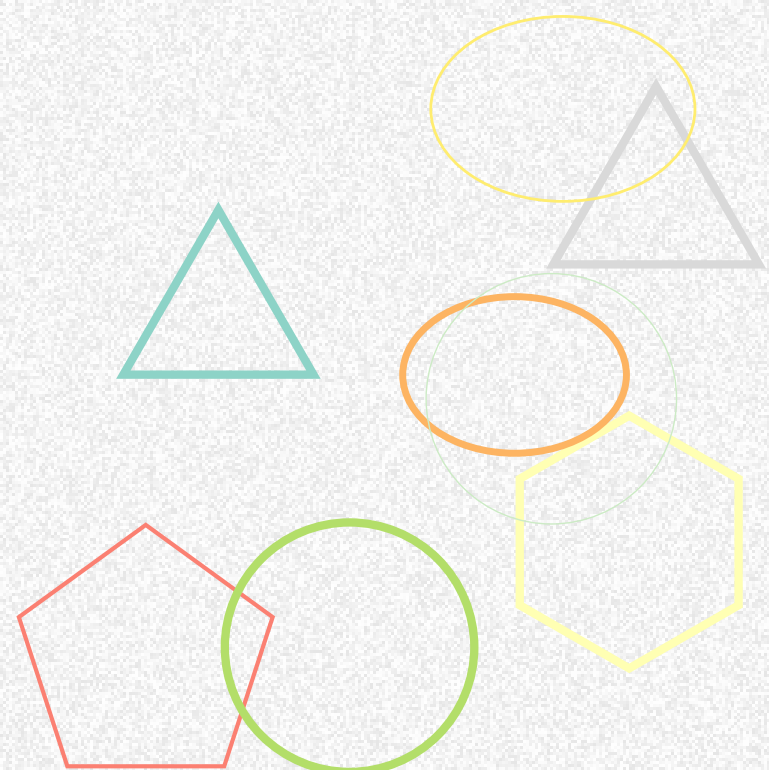[{"shape": "triangle", "thickness": 3, "radius": 0.71, "center": [0.284, 0.585]}, {"shape": "hexagon", "thickness": 3, "radius": 0.82, "center": [0.817, 0.296]}, {"shape": "pentagon", "thickness": 1.5, "radius": 0.87, "center": [0.189, 0.145]}, {"shape": "oval", "thickness": 2.5, "radius": 0.73, "center": [0.668, 0.513]}, {"shape": "circle", "thickness": 3, "radius": 0.81, "center": [0.454, 0.159]}, {"shape": "triangle", "thickness": 3, "radius": 0.77, "center": [0.852, 0.734]}, {"shape": "circle", "thickness": 0.5, "radius": 0.81, "center": [0.716, 0.482]}, {"shape": "oval", "thickness": 1, "radius": 0.86, "center": [0.731, 0.859]}]